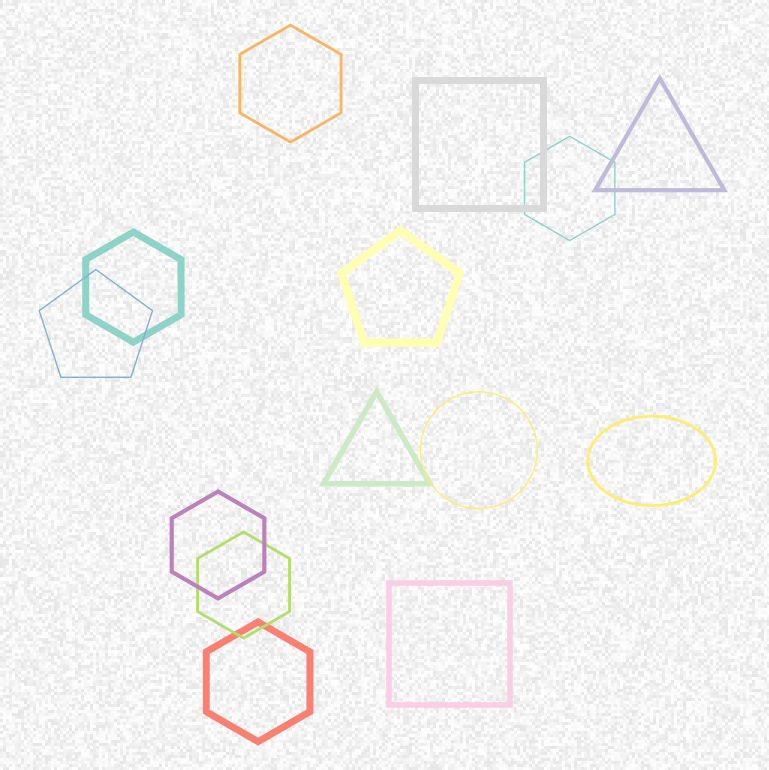[{"shape": "hexagon", "thickness": 0.5, "radius": 0.34, "center": [0.74, 0.755]}, {"shape": "hexagon", "thickness": 2.5, "radius": 0.36, "center": [0.173, 0.627]}, {"shape": "pentagon", "thickness": 3, "radius": 0.4, "center": [0.52, 0.62]}, {"shape": "triangle", "thickness": 1.5, "radius": 0.48, "center": [0.857, 0.801]}, {"shape": "hexagon", "thickness": 2.5, "radius": 0.39, "center": [0.335, 0.115]}, {"shape": "pentagon", "thickness": 0.5, "radius": 0.39, "center": [0.125, 0.573]}, {"shape": "hexagon", "thickness": 1, "radius": 0.38, "center": [0.377, 0.891]}, {"shape": "hexagon", "thickness": 1, "radius": 0.34, "center": [0.316, 0.24]}, {"shape": "square", "thickness": 2, "radius": 0.39, "center": [0.584, 0.164]}, {"shape": "square", "thickness": 2.5, "radius": 0.42, "center": [0.622, 0.813]}, {"shape": "hexagon", "thickness": 1.5, "radius": 0.35, "center": [0.283, 0.292]}, {"shape": "triangle", "thickness": 2, "radius": 0.4, "center": [0.489, 0.412]}, {"shape": "oval", "thickness": 1, "radius": 0.41, "center": [0.846, 0.401]}, {"shape": "circle", "thickness": 0.5, "radius": 0.38, "center": [0.622, 0.415]}]